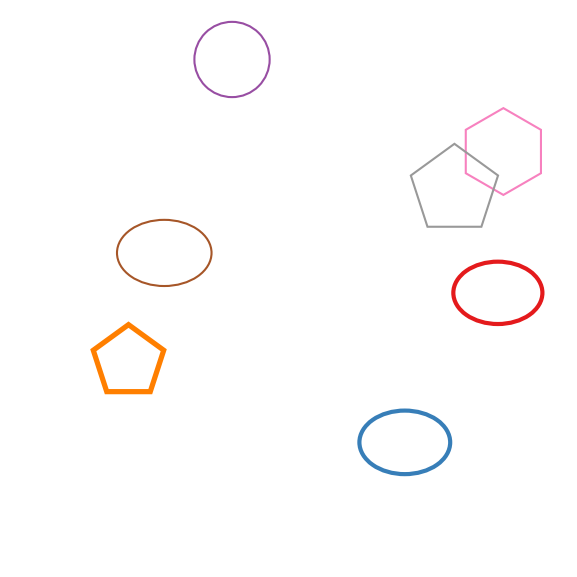[{"shape": "oval", "thickness": 2, "radius": 0.39, "center": [0.862, 0.492]}, {"shape": "oval", "thickness": 2, "radius": 0.39, "center": [0.701, 0.233]}, {"shape": "circle", "thickness": 1, "radius": 0.33, "center": [0.402, 0.896]}, {"shape": "pentagon", "thickness": 2.5, "radius": 0.32, "center": [0.223, 0.373]}, {"shape": "oval", "thickness": 1, "radius": 0.41, "center": [0.284, 0.561]}, {"shape": "hexagon", "thickness": 1, "radius": 0.38, "center": [0.872, 0.737]}, {"shape": "pentagon", "thickness": 1, "radius": 0.4, "center": [0.787, 0.671]}]